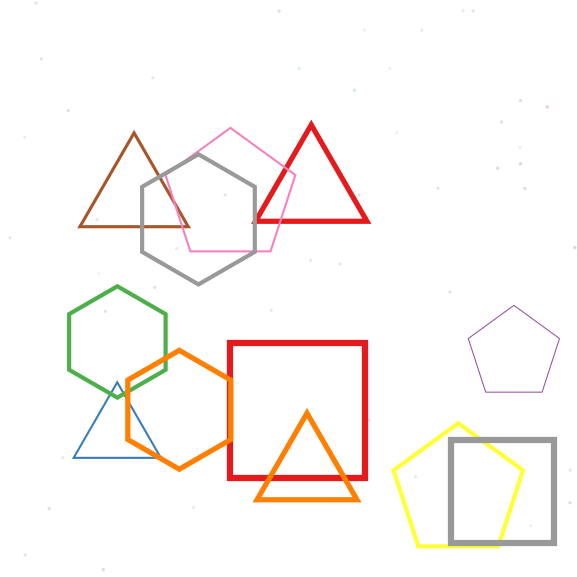[{"shape": "square", "thickness": 3, "radius": 0.58, "center": [0.515, 0.288]}, {"shape": "triangle", "thickness": 2.5, "radius": 0.56, "center": [0.539, 0.672]}, {"shape": "triangle", "thickness": 1, "radius": 0.44, "center": [0.203, 0.25]}, {"shape": "hexagon", "thickness": 2, "radius": 0.48, "center": [0.203, 0.407]}, {"shape": "pentagon", "thickness": 0.5, "radius": 0.42, "center": [0.89, 0.387]}, {"shape": "triangle", "thickness": 2.5, "radius": 0.5, "center": [0.532, 0.184]}, {"shape": "hexagon", "thickness": 2.5, "radius": 0.51, "center": [0.31, 0.29]}, {"shape": "pentagon", "thickness": 2, "radius": 0.59, "center": [0.794, 0.148]}, {"shape": "triangle", "thickness": 1.5, "radius": 0.54, "center": [0.232, 0.661]}, {"shape": "pentagon", "thickness": 1, "radius": 0.59, "center": [0.399, 0.66]}, {"shape": "hexagon", "thickness": 2, "radius": 0.56, "center": [0.344, 0.619]}, {"shape": "square", "thickness": 3, "radius": 0.44, "center": [0.871, 0.149]}]